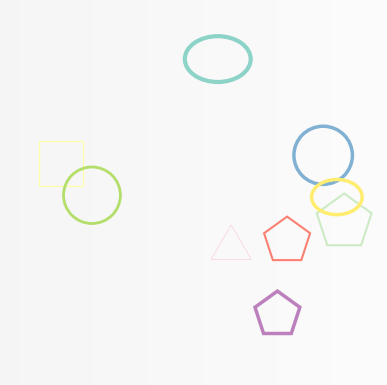[{"shape": "oval", "thickness": 3, "radius": 0.42, "center": [0.562, 0.847]}, {"shape": "square", "thickness": 1, "radius": 0.29, "center": [0.158, 0.575]}, {"shape": "pentagon", "thickness": 1.5, "radius": 0.31, "center": [0.741, 0.375]}, {"shape": "circle", "thickness": 2.5, "radius": 0.38, "center": [0.834, 0.597]}, {"shape": "circle", "thickness": 2, "radius": 0.37, "center": [0.237, 0.493]}, {"shape": "triangle", "thickness": 0.5, "radius": 0.3, "center": [0.597, 0.356]}, {"shape": "pentagon", "thickness": 2.5, "radius": 0.3, "center": [0.716, 0.183]}, {"shape": "pentagon", "thickness": 1.5, "radius": 0.37, "center": [0.888, 0.423]}, {"shape": "oval", "thickness": 2.5, "radius": 0.33, "center": [0.869, 0.488]}]